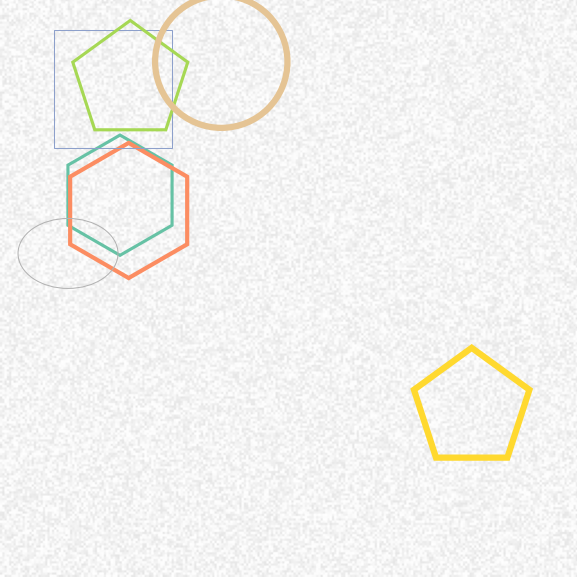[{"shape": "hexagon", "thickness": 1.5, "radius": 0.52, "center": [0.208, 0.661]}, {"shape": "hexagon", "thickness": 2, "radius": 0.58, "center": [0.223, 0.635]}, {"shape": "square", "thickness": 0.5, "radius": 0.51, "center": [0.196, 0.845]}, {"shape": "pentagon", "thickness": 1.5, "radius": 0.52, "center": [0.226, 0.859]}, {"shape": "pentagon", "thickness": 3, "radius": 0.53, "center": [0.817, 0.292]}, {"shape": "circle", "thickness": 3, "radius": 0.57, "center": [0.383, 0.892]}, {"shape": "oval", "thickness": 0.5, "radius": 0.43, "center": [0.118, 0.56]}]